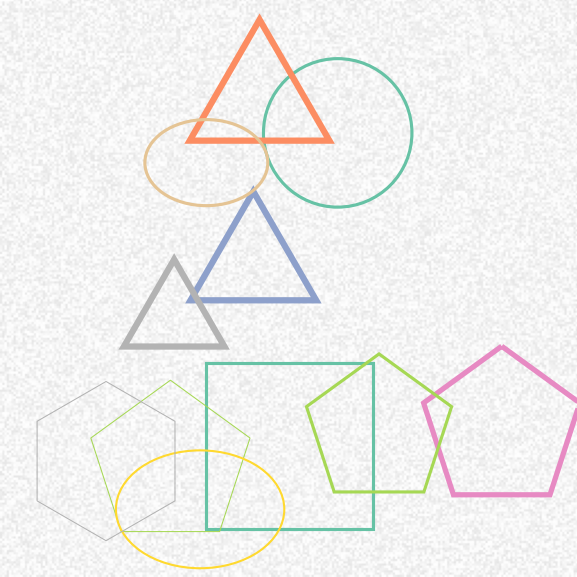[{"shape": "square", "thickness": 1.5, "radius": 0.72, "center": [0.501, 0.227]}, {"shape": "circle", "thickness": 1.5, "radius": 0.64, "center": [0.585, 0.769]}, {"shape": "triangle", "thickness": 3, "radius": 0.7, "center": [0.449, 0.825]}, {"shape": "triangle", "thickness": 3, "radius": 0.63, "center": [0.439, 0.542]}, {"shape": "pentagon", "thickness": 2.5, "radius": 0.71, "center": [0.869, 0.257]}, {"shape": "pentagon", "thickness": 1.5, "radius": 0.66, "center": [0.656, 0.254]}, {"shape": "pentagon", "thickness": 0.5, "radius": 0.72, "center": [0.295, 0.196]}, {"shape": "oval", "thickness": 1, "radius": 0.73, "center": [0.347, 0.117]}, {"shape": "oval", "thickness": 1.5, "radius": 0.53, "center": [0.357, 0.718]}, {"shape": "triangle", "thickness": 3, "radius": 0.5, "center": [0.302, 0.449]}, {"shape": "hexagon", "thickness": 0.5, "radius": 0.69, "center": [0.184, 0.201]}]